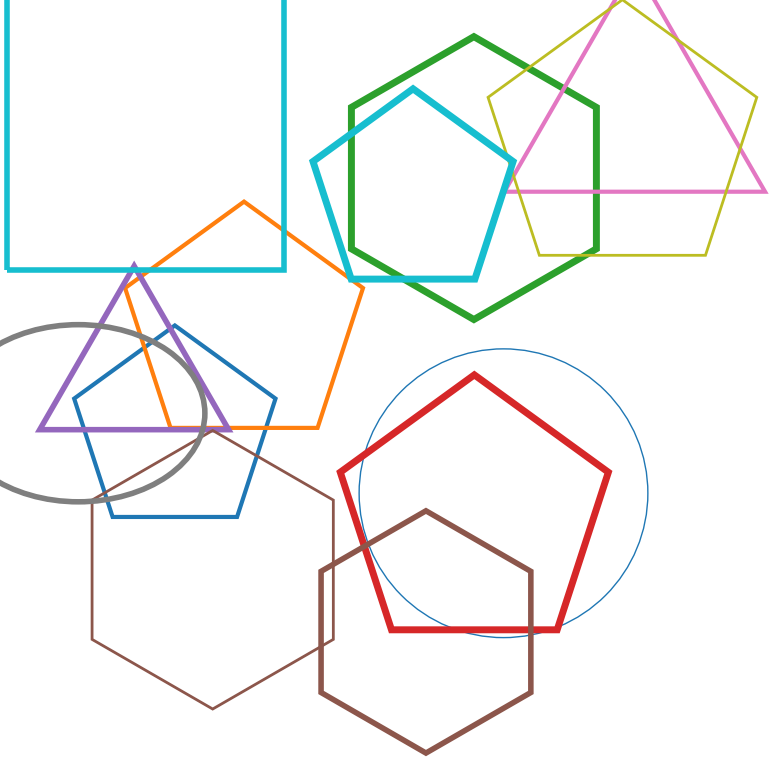[{"shape": "circle", "thickness": 0.5, "radius": 0.94, "center": [0.654, 0.359]}, {"shape": "pentagon", "thickness": 1.5, "radius": 0.69, "center": [0.227, 0.44]}, {"shape": "pentagon", "thickness": 1.5, "radius": 0.81, "center": [0.317, 0.576]}, {"shape": "hexagon", "thickness": 2.5, "radius": 0.92, "center": [0.615, 0.769]}, {"shape": "pentagon", "thickness": 2.5, "radius": 0.92, "center": [0.616, 0.33]}, {"shape": "triangle", "thickness": 2, "radius": 0.71, "center": [0.174, 0.513]}, {"shape": "hexagon", "thickness": 2, "radius": 0.79, "center": [0.553, 0.179]}, {"shape": "hexagon", "thickness": 1, "radius": 0.9, "center": [0.276, 0.26]}, {"shape": "triangle", "thickness": 1.5, "radius": 0.98, "center": [0.824, 0.849]}, {"shape": "oval", "thickness": 2, "radius": 0.82, "center": [0.102, 0.463]}, {"shape": "pentagon", "thickness": 1, "radius": 0.92, "center": [0.808, 0.817]}, {"shape": "pentagon", "thickness": 2.5, "radius": 0.68, "center": [0.536, 0.748]}, {"shape": "square", "thickness": 2, "radius": 0.9, "center": [0.189, 0.83]}]